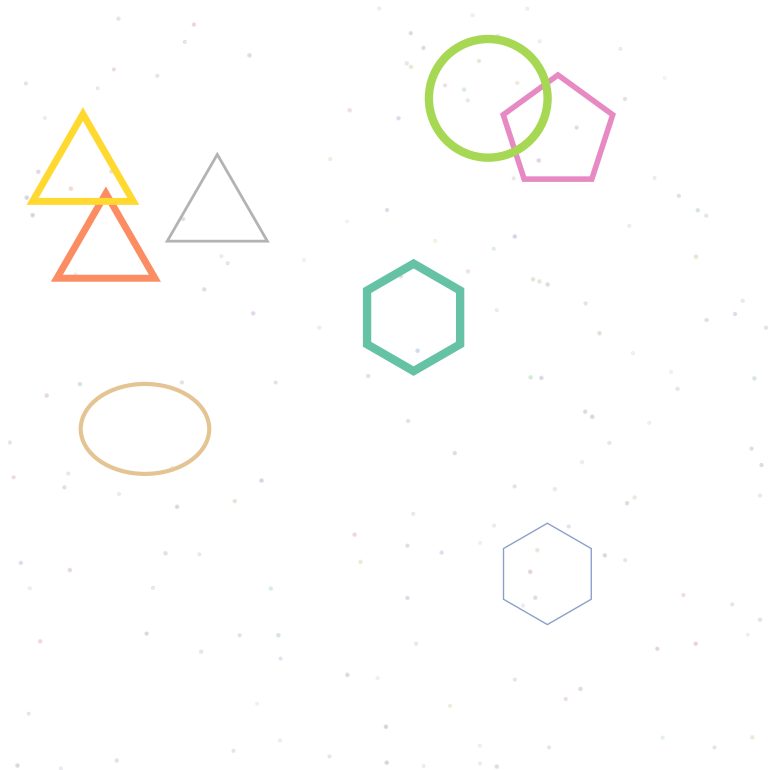[{"shape": "hexagon", "thickness": 3, "radius": 0.35, "center": [0.537, 0.588]}, {"shape": "triangle", "thickness": 2.5, "radius": 0.37, "center": [0.138, 0.675]}, {"shape": "hexagon", "thickness": 0.5, "radius": 0.33, "center": [0.711, 0.255]}, {"shape": "pentagon", "thickness": 2, "radius": 0.37, "center": [0.725, 0.828]}, {"shape": "circle", "thickness": 3, "radius": 0.39, "center": [0.634, 0.872]}, {"shape": "triangle", "thickness": 2.5, "radius": 0.38, "center": [0.108, 0.776]}, {"shape": "oval", "thickness": 1.5, "radius": 0.42, "center": [0.188, 0.443]}, {"shape": "triangle", "thickness": 1, "radius": 0.38, "center": [0.282, 0.724]}]